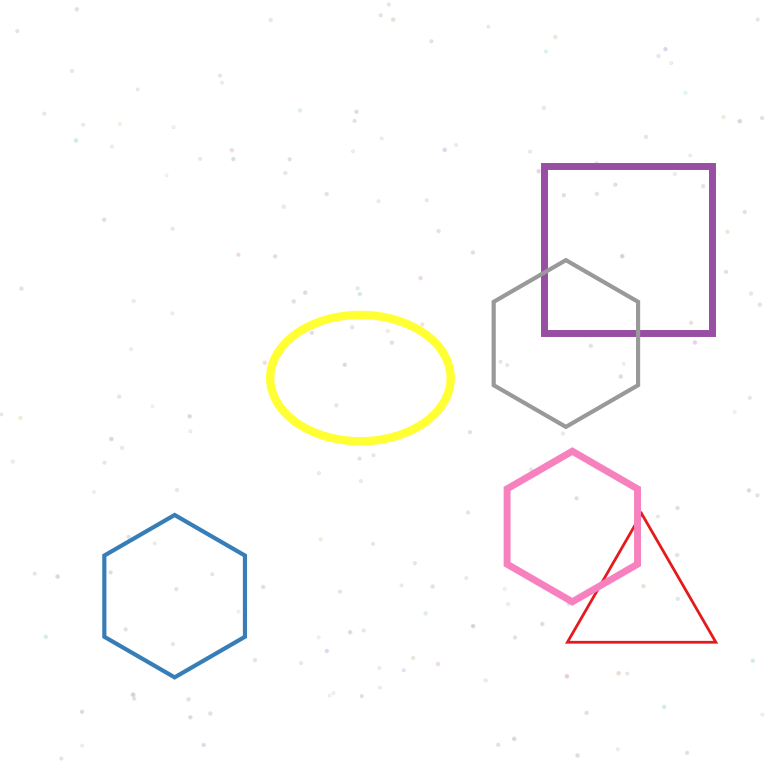[{"shape": "triangle", "thickness": 1, "radius": 0.56, "center": [0.833, 0.222]}, {"shape": "hexagon", "thickness": 1.5, "radius": 0.53, "center": [0.227, 0.226]}, {"shape": "square", "thickness": 2.5, "radius": 0.54, "center": [0.816, 0.676]}, {"shape": "oval", "thickness": 3, "radius": 0.59, "center": [0.468, 0.509]}, {"shape": "hexagon", "thickness": 2.5, "radius": 0.49, "center": [0.743, 0.316]}, {"shape": "hexagon", "thickness": 1.5, "radius": 0.54, "center": [0.735, 0.554]}]